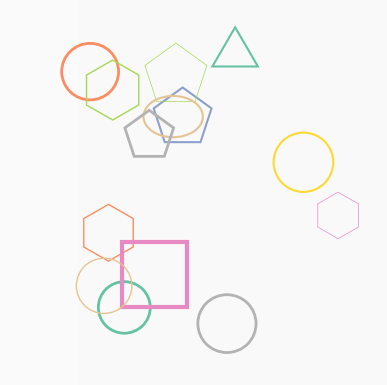[{"shape": "triangle", "thickness": 1.5, "radius": 0.34, "center": [0.607, 0.861]}, {"shape": "circle", "thickness": 2, "radius": 0.33, "center": [0.321, 0.202]}, {"shape": "circle", "thickness": 2, "radius": 0.37, "center": [0.233, 0.814]}, {"shape": "hexagon", "thickness": 1, "radius": 0.37, "center": [0.28, 0.395]}, {"shape": "pentagon", "thickness": 1.5, "radius": 0.39, "center": [0.471, 0.694]}, {"shape": "hexagon", "thickness": 0.5, "radius": 0.3, "center": [0.872, 0.44]}, {"shape": "square", "thickness": 3, "radius": 0.42, "center": [0.399, 0.288]}, {"shape": "pentagon", "thickness": 0.5, "radius": 0.42, "center": [0.454, 0.804]}, {"shape": "hexagon", "thickness": 1, "radius": 0.39, "center": [0.291, 0.766]}, {"shape": "circle", "thickness": 1.5, "radius": 0.38, "center": [0.783, 0.579]}, {"shape": "circle", "thickness": 1, "radius": 0.36, "center": [0.269, 0.258]}, {"shape": "oval", "thickness": 1.5, "radius": 0.38, "center": [0.447, 0.697]}, {"shape": "circle", "thickness": 2, "radius": 0.38, "center": [0.586, 0.159]}, {"shape": "pentagon", "thickness": 2, "radius": 0.33, "center": [0.385, 0.647]}]